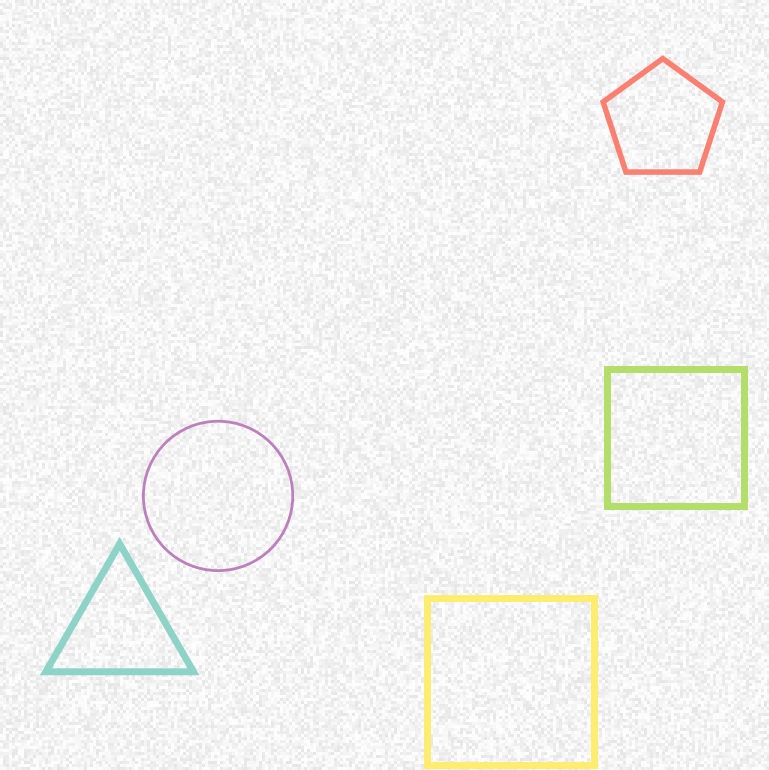[{"shape": "triangle", "thickness": 2.5, "radius": 0.55, "center": [0.155, 0.183]}, {"shape": "pentagon", "thickness": 2, "radius": 0.41, "center": [0.861, 0.842]}, {"shape": "square", "thickness": 2.5, "radius": 0.44, "center": [0.878, 0.432]}, {"shape": "circle", "thickness": 1, "radius": 0.49, "center": [0.283, 0.356]}, {"shape": "square", "thickness": 2.5, "radius": 0.54, "center": [0.663, 0.115]}]